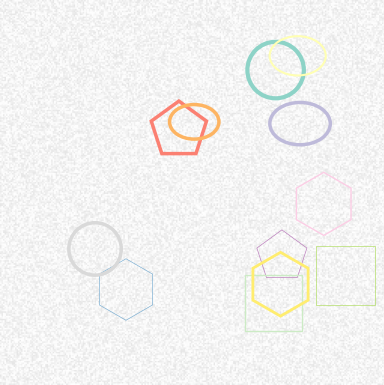[{"shape": "circle", "thickness": 3, "radius": 0.37, "center": [0.716, 0.818]}, {"shape": "oval", "thickness": 1.5, "radius": 0.36, "center": [0.773, 0.855]}, {"shape": "oval", "thickness": 2.5, "radius": 0.39, "center": [0.779, 0.679]}, {"shape": "pentagon", "thickness": 2.5, "radius": 0.38, "center": [0.465, 0.662]}, {"shape": "hexagon", "thickness": 0.5, "radius": 0.4, "center": [0.327, 0.248]}, {"shape": "oval", "thickness": 2.5, "radius": 0.32, "center": [0.505, 0.684]}, {"shape": "square", "thickness": 0.5, "radius": 0.38, "center": [0.898, 0.284]}, {"shape": "hexagon", "thickness": 1, "radius": 0.41, "center": [0.841, 0.47]}, {"shape": "circle", "thickness": 2.5, "radius": 0.34, "center": [0.247, 0.353]}, {"shape": "pentagon", "thickness": 0.5, "radius": 0.34, "center": [0.732, 0.335]}, {"shape": "square", "thickness": 1, "radius": 0.37, "center": [0.71, 0.213]}, {"shape": "hexagon", "thickness": 2, "radius": 0.41, "center": [0.729, 0.262]}]